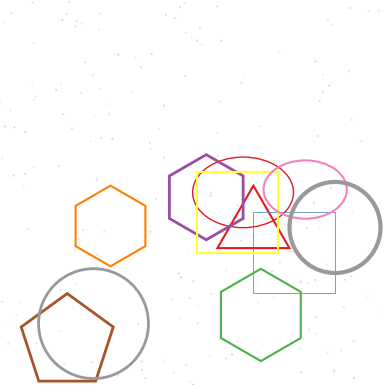[{"shape": "oval", "thickness": 1, "radius": 0.65, "center": [0.631, 0.5]}, {"shape": "triangle", "thickness": 1.5, "radius": 0.54, "center": [0.658, 0.41]}, {"shape": "square", "thickness": 0.5, "radius": 0.53, "center": [0.763, 0.344]}, {"shape": "hexagon", "thickness": 1.5, "radius": 0.6, "center": [0.678, 0.182]}, {"shape": "hexagon", "thickness": 2, "radius": 0.55, "center": [0.536, 0.488]}, {"shape": "hexagon", "thickness": 1.5, "radius": 0.52, "center": [0.287, 0.413]}, {"shape": "square", "thickness": 1.5, "radius": 0.52, "center": [0.617, 0.447]}, {"shape": "pentagon", "thickness": 2, "radius": 0.63, "center": [0.175, 0.112]}, {"shape": "oval", "thickness": 1.5, "radius": 0.54, "center": [0.793, 0.508]}, {"shape": "circle", "thickness": 3, "radius": 0.59, "center": [0.87, 0.409]}, {"shape": "circle", "thickness": 2, "radius": 0.71, "center": [0.243, 0.159]}]